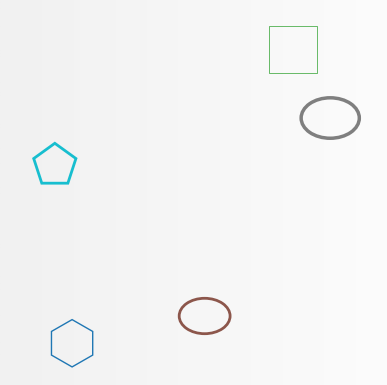[{"shape": "hexagon", "thickness": 1, "radius": 0.31, "center": [0.186, 0.108]}, {"shape": "square", "thickness": 0.5, "radius": 0.31, "center": [0.756, 0.872]}, {"shape": "oval", "thickness": 2, "radius": 0.33, "center": [0.528, 0.179]}, {"shape": "oval", "thickness": 2.5, "radius": 0.38, "center": [0.852, 0.693]}, {"shape": "pentagon", "thickness": 2, "radius": 0.29, "center": [0.141, 0.571]}]